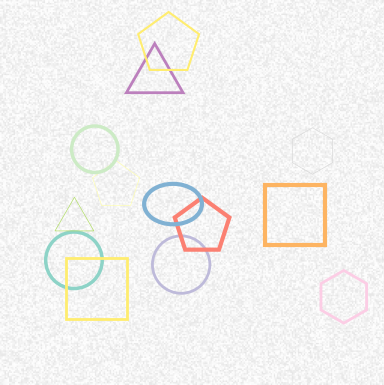[{"shape": "circle", "thickness": 2.5, "radius": 0.37, "center": [0.192, 0.324]}, {"shape": "pentagon", "thickness": 0.5, "radius": 0.32, "center": [0.302, 0.519]}, {"shape": "circle", "thickness": 2, "radius": 0.37, "center": [0.471, 0.313]}, {"shape": "pentagon", "thickness": 3, "radius": 0.37, "center": [0.525, 0.412]}, {"shape": "oval", "thickness": 3, "radius": 0.38, "center": [0.449, 0.47]}, {"shape": "square", "thickness": 3, "radius": 0.39, "center": [0.767, 0.441]}, {"shape": "triangle", "thickness": 0.5, "radius": 0.29, "center": [0.193, 0.429]}, {"shape": "hexagon", "thickness": 2, "radius": 0.34, "center": [0.893, 0.229]}, {"shape": "hexagon", "thickness": 0.5, "radius": 0.3, "center": [0.812, 0.608]}, {"shape": "triangle", "thickness": 2, "radius": 0.42, "center": [0.402, 0.802]}, {"shape": "circle", "thickness": 2.5, "radius": 0.3, "center": [0.246, 0.612]}, {"shape": "pentagon", "thickness": 1.5, "radius": 0.42, "center": [0.438, 0.886]}, {"shape": "square", "thickness": 2, "radius": 0.39, "center": [0.25, 0.25]}]